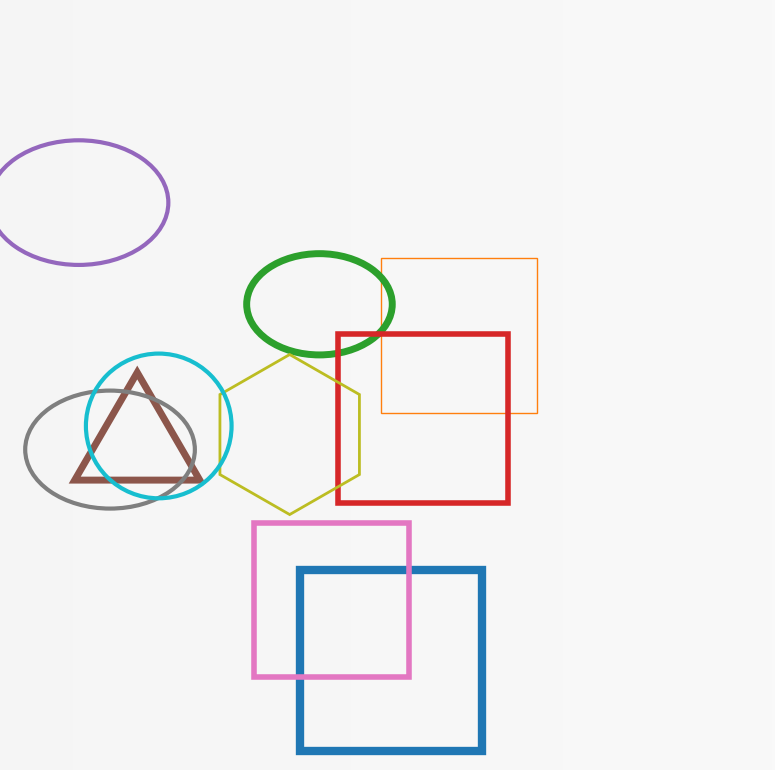[{"shape": "square", "thickness": 3, "radius": 0.59, "center": [0.504, 0.142]}, {"shape": "square", "thickness": 0.5, "radius": 0.5, "center": [0.593, 0.564]}, {"shape": "oval", "thickness": 2.5, "radius": 0.47, "center": [0.412, 0.605]}, {"shape": "square", "thickness": 2, "radius": 0.55, "center": [0.546, 0.456]}, {"shape": "oval", "thickness": 1.5, "radius": 0.58, "center": [0.102, 0.737]}, {"shape": "triangle", "thickness": 2.5, "radius": 0.47, "center": [0.177, 0.423]}, {"shape": "square", "thickness": 2, "radius": 0.5, "center": [0.428, 0.221]}, {"shape": "oval", "thickness": 1.5, "radius": 0.55, "center": [0.142, 0.416]}, {"shape": "hexagon", "thickness": 1, "radius": 0.52, "center": [0.374, 0.436]}, {"shape": "circle", "thickness": 1.5, "radius": 0.47, "center": [0.205, 0.447]}]